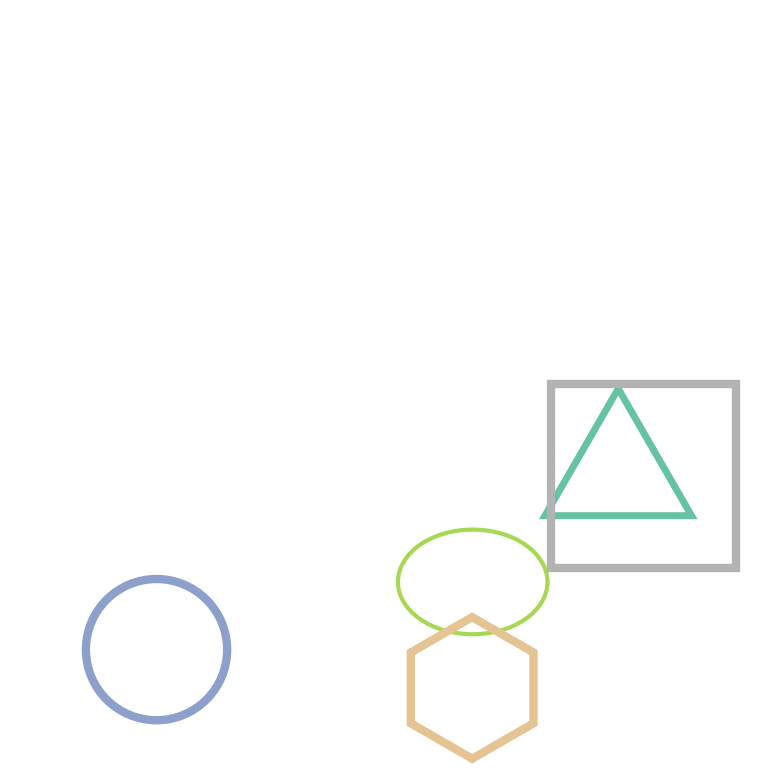[{"shape": "triangle", "thickness": 2.5, "radius": 0.55, "center": [0.803, 0.385]}, {"shape": "circle", "thickness": 3, "radius": 0.46, "center": [0.203, 0.156]}, {"shape": "oval", "thickness": 1.5, "radius": 0.49, "center": [0.614, 0.244]}, {"shape": "hexagon", "thickness": 3, "radius": 0.46, "center": [0.613, 0.107]}, {"shape": "square", "thickness": 3, "radius": 0.6, "center": [0.836, 0.382]}]